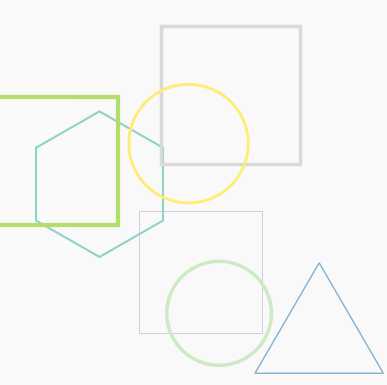[{"shape": "hexagon", "thickness": 1.5, "radius": 0.95, "center": [0.257, 0.522]}, {"shape": "square", "thickness": 0.5, "radius": 0.79, "center": [0.517, 0.293]}, {"shape": "triangle", "thickness": 1, "radius": 0.96, "center": [0.824, 0.126]}, {"shape": "square", "thickness": 3, "radius": 0.83, "center": [0.138, 0.581]}, {"shape": "square", "thickness": 2.5, "radius": 0.9, "center": [0.594, 0.753]}, {"shape": "circle", "thickness": 2.5, "radius": 0.68, "center": [0.565, 0.186]}, {"shape": "circle", "thickness": 2, "radius": 0.77, "center": [0.487, 0.627]}]